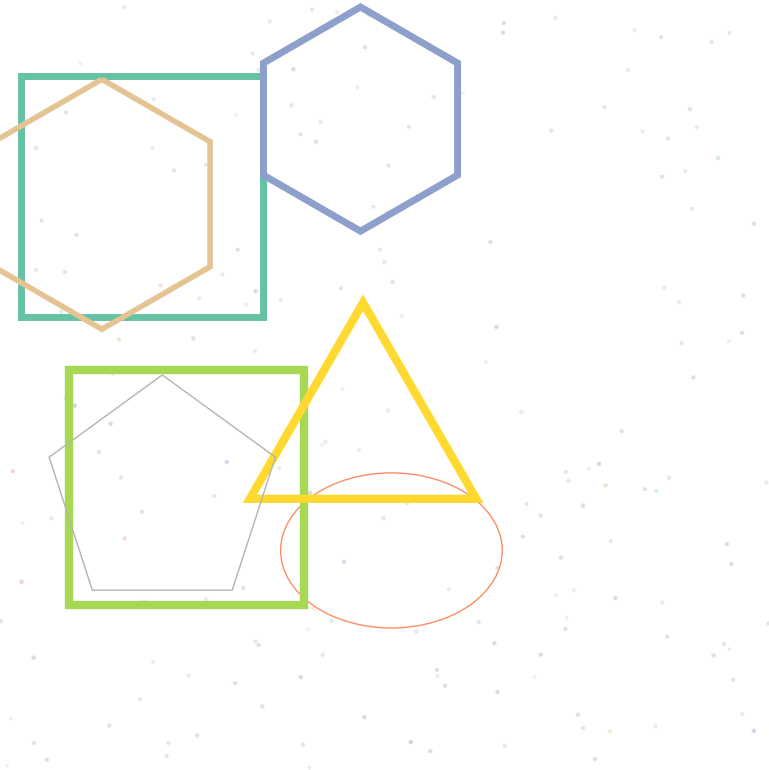[{"shape": "square", "thickness": 2.5, "radius": 0.78, "center": [0.184, 0.745]}, {"shape": "oval", "thickness": 0.5, "radius": 0.72, "center": [0.508, 0.285]}, {"shape": "hexagon", "thickness": 2.5, "radius": 0.73, "center": [0.468, 0.845]}, {"shape": "square", "thickness": 3, "radius": 0.76, "center": [0.242, 0.367]}, {"shape": "triangle", "thickness": 3, "radius": 0.85, "center": [0.471, 0.437]}, {"shape": "hexagon", "thickness": 2, "radius": 0.81, "center": [0.132, 0.735]}, {"shape": "pentagon", "thickness": 0.5, "radius": 0.77, "center": [0.211, 0.359]}]